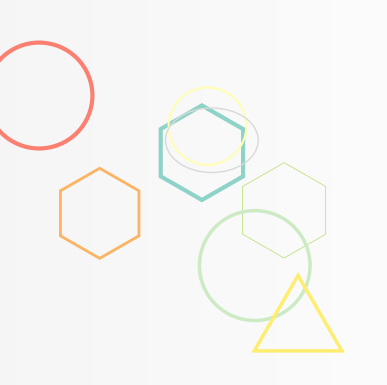[{"shape": "hexagon", "thickness": 3, "radius": 0.61, "center": [0.521, 0.603]}, {"shape": "circle", "thickness": 1.5, "radius": 0.5, "center": [0.535, 0.672]}, {"shape": "circle", "thickness": 3, "radius": 0.69, "center": [0.101, 0.752]}, {"shape": "hexagon", "thickness": 2, "radius": 0.58, "center": [0.257, 0.446]}, {"shape": "hexagon", "thickness": 0.5, "radius": 0.62, "center": [0.733, 0.454]}, {"shape": "oval", "thickness": 1, "radius": 0.6, "center": [0.547, 0.636]}, {"shape": "circle", "thickness": 2.5, "radius": 0.71, "center": [0.657, 0.31]}, {"shape": "triangle", "thickness": 2.5, "radius": 0.65, "center": [0.769, 0.154]}]